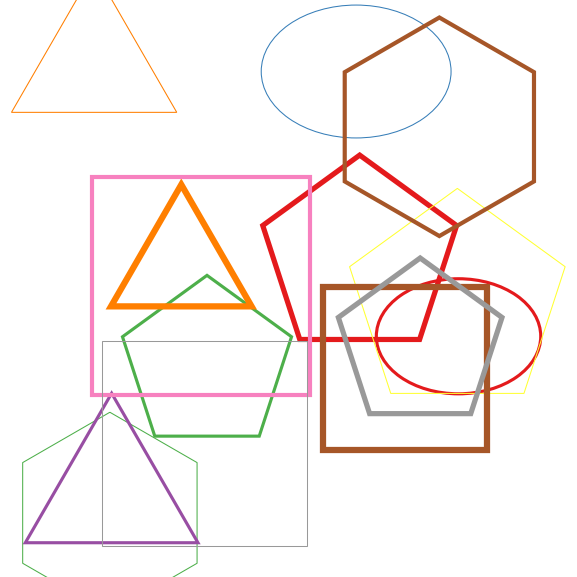[{"shape": "pentagon", "thickness": 2.5, "radius": 0.88, "center": [0.623, 0.554]}, {"shape": "oval", "thickness": 1.5, "radius": 0.71, "center": [0.794, 0.417]}, {"shape": "oval", "thickness": 0.5, "radius": 0.82, "center": [0.617, 0.875]}, {"shape": "hexagon", "thickness": 0.5, "radius": 0.87, "center": [0.19, 0.111]}, {"shape": "pentagon", "thickness": 1.5, "radius": 0.77, "center": [0.358, 0.368]}, {"shape": "triangle", "thickness": 1.5, "radius": 0.86, "center": [0.193, 0.146]}, {"shape": "triangle", "thickness": 3, "radius": 0.7, "center": [0.314, 0.539]}, {"shape": "triangle", "thickness": 0.5, "radius": 0.83, "center": [0.163, 0.887]}, {"shape": "pentagon", "thickness": 0.5, "radius": 0.98, "center": [0.792, 0.477]}, {"shape": "square", "thickness": 3, "radius": 0.71, "center": [0.701, 0.361]}, {"shape": "hexagon", "thickness": 2, "radius": 0.95, "center": [0.761, 0.78]}, {"shape": "square", "thickness": 2, "radius": 0.94, "center": [0.348, 0.505]}, {"shape": "pentagon", "thickness": 2.5, "radius": 0.74, "center": [0.728, 0.403]}, {"shape": "square", "thickness": 0.5, "radius": 0.89, "center": [0.354, 0.231]}]